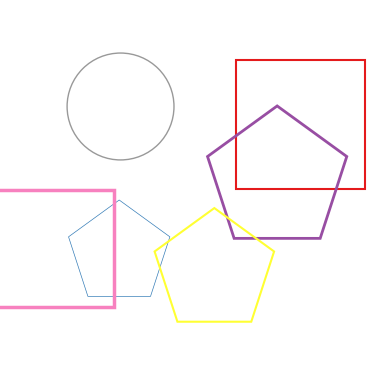[{"shape": "square", "thickness": 1.5, "radius": 0.84, "center": [0.779, 0.677]}, {"shape": "pentagon", "thickness": 0.5, "radius": 0.69, "center": [0.31, 0.342]}, {"shape": "pentagon", "thickness": 2, "radius": 0.95, "center": [0.72, 0.535]}, {"shape": "pentagon", "thickness": 1.5, "radius": 0.82, "center": [0.557, 0.296]}, {"shape": "square", "thickness": 2.5, "radius": 0.76, "center": [0.143, 0.354]}, {"shape": "circle", "thickness": 1, "radius": 0.69, "center": [0.313, 0.723]}]